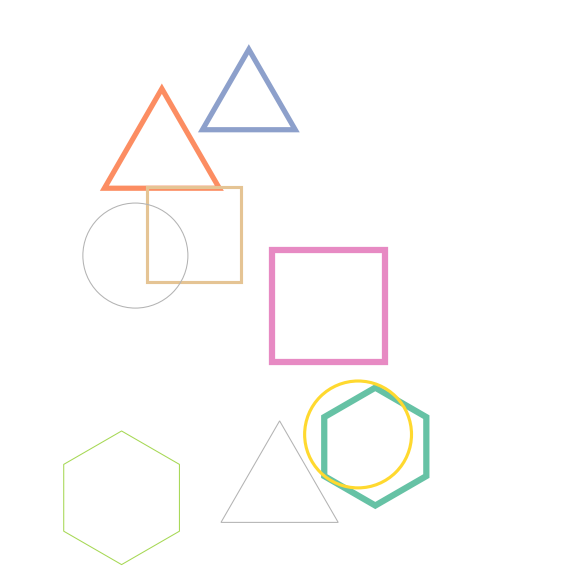[{"shape": "hexagon", "thickness": 3, "radius": 0.51, "center": [0.65, 0.226]}, {"shape": "triangle", "thickness": 2.5, "radius": 0.57, "center": [0.28, 0.731]}, {"shape": "triangle", "thickness": 2.5, "radius": 0.46, "center": [0.431, 0.821]}, {"shape": "square", "thickness": 3, "radius": 0.49, "center": [0.569, 0.469]}, {"shape": "hexagon", "thickness": 0.5, "radius": 0.58, "center": [0.211, 0.137]}, {"shape": "circle", "thickness": 1.5, "radius": 0.46, "center": [0.62, 0.247]}, {"shape": "square", "thickness": 1.5, "radius": 0.41, "center": [0.337, 0.593]}, {"shape": "circle", "thickness": 0.5, "radius": 0.45, "center": [0.234, 0.557]}, {"shape": "triangle", "thickness": 0.5, "radius": 0.59, "center": [0.484, 0.153]}]